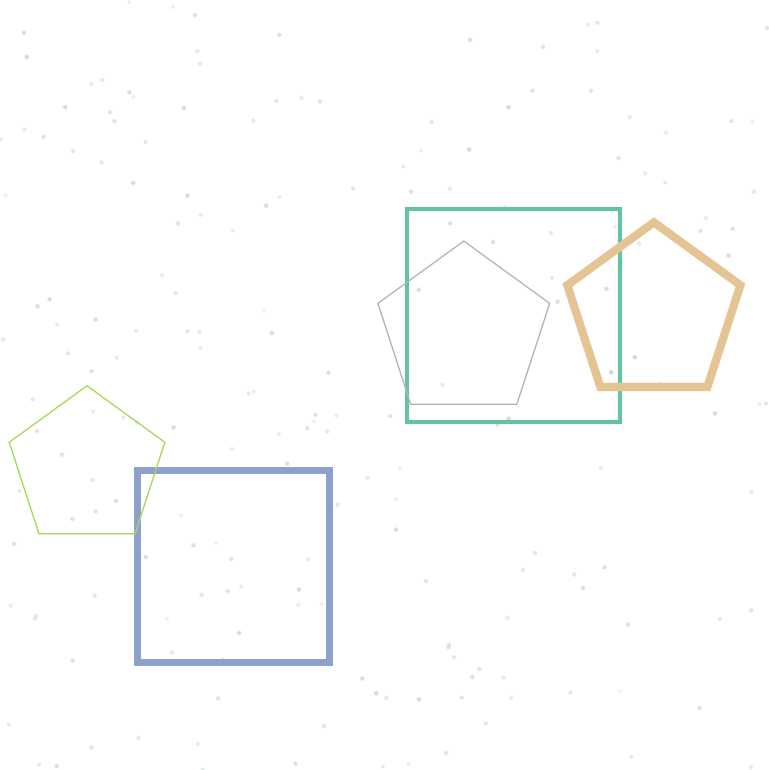[{"shape": "square", "thickness": 1.5, "radius": 0.69, "center": [0.667, 0.59]}, {"shape": "square", "thickness": 2.5, "radius": 0.62, "center": [0.302, 0.265]}, {"shape": "pentagon", "thickness": 0.5, "radius": 0.53, "center": [0.113, 0.393]}, {"shape": "pentagon", "thickness": 3, "radius": 0.59, "center": [0.849, 0.593]}, {"shape": "pentagon", "thickness": 0.5, "radius": 0.59, "center": [0.602, 0.57]}]